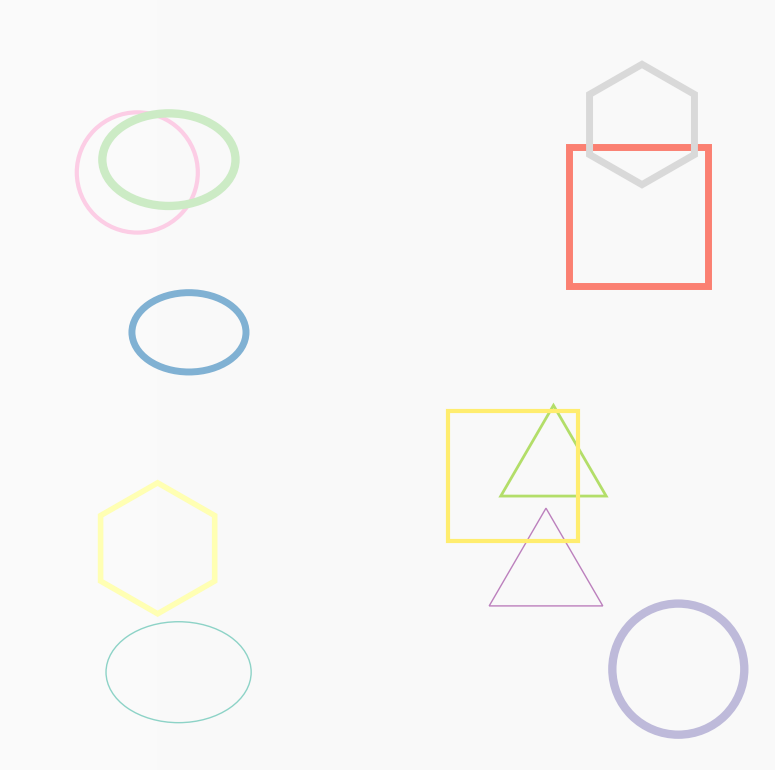[{"shape": "oval", "thickness": 0.5, "radius": 0.47, "center": [0.23, 0.127]}, {"shape": "hexagon", "thickness": 2, "radius": 0.43, "center": [0.203, 0.288]}, {"shape": "circle", "thickness": 3, "radius": 0.43, "center": [0.875, 0.131]}, {"shape": "square", "thickness": 2.5, "radius": 0.45, "center": [0.824, 0.719]}, {"shape": "oval", "thickness": 2.5, "radius": 0.37, "center": [0.244, 0.568]}, {"shape": "triangle", "thickness": 1, "radius": 0.39, "center": [0.714, 0.395]}, {"shape": "circle", "thickness": 1.5, "radius": 0.39, "center": [0.177, 0.776]}, {"shape": "hexagon", "thickness": 2.5, "radius": 0.39, "center": [0.828, 0.838]}, {"shape": "triangle", "thickness": 0.5, "radius": 0.42, "center": [0.704, 0.255]}, {"shape": "oval", "thickness": 3, "radius": 0.43, "center": [0.218, 0.793]}, {"shape": "square", "thickness": 1.5, "radius": 0.42, "center": [0.662, 0.382]}]